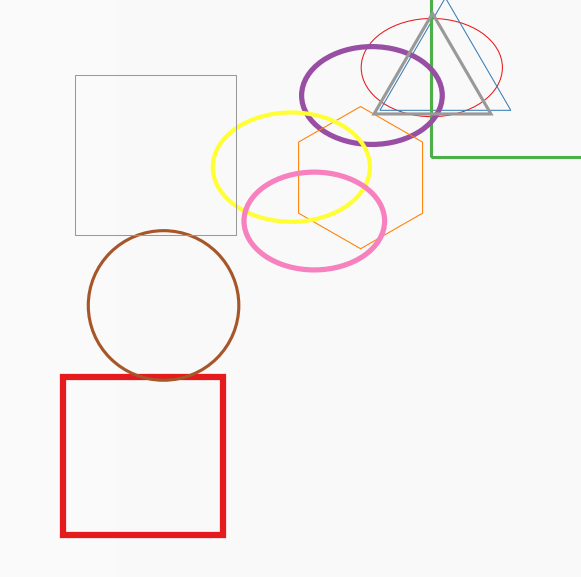[{"shape": "oval", "thickness": 0.5, "radius": 0.61, "center": [0.743, 0.882]}, {"shape": "square", "thickness": 3, "radius": 0.69, "center": [0.246, 0.21]}, {"shape": "triangle", "thickness": 0.5, "radius": 0.65, "center": [0.766, 0.873]}, {"shape": "square", "thickness": 1.5, "radius": 0.69, "center": [0.881, 0.865]}, {"shape": "oval", "thickness": 2.5, "radius": 0.6, "center": [0.64, 0.834]}, {"shape": "hexagon", "thickness": 0.5, "radius": 0.62, "center": [0.62, 0.692]}, {"shape": "oval", "thickness": 2, "radius": 0.68, "center": [0.501, 0.71]}, {"shape": "circle", "thickness": 1.5, "radius": 0.65, "center": [0.281, 0.47]}, {"shape": "oval", "thickness": 2.5, "radius": 0.6, "center": [0.541, 0.616]}, {"shape": "square", "thickness": 0.5, "radius": 0.69, "center": [0.268, 0.73]}, {"shape": "triangle", "thickness": 1.5, "radius": 0.58, "center": [0.744, 0.86]}]